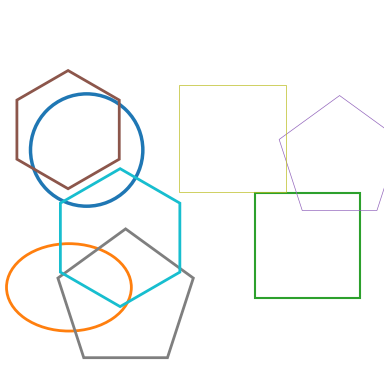[{"shape": "circle", "thickness": 2.5, "radius": 0.73, "center": [0.225, 0.61]}, {"shape": "oval", "thickness": 2, "radius": 0.81, "center": [0.179, 0.254]}, {"shape": "square", "thickness": 1.5, "radius": 0.68, "center": [0.799, 0.362]}, {"shape": "pentagon", "thickness": 0.5, "radius": 0.83, "center": [0.882, 0.587]}, {"shape": "hexagon", "thickness": 2, "radius": 0.77, "center": [0.177, 0.663]}, {"shape": "pentagon", "thickness": 2, "radius": 0.92, "center": [0.326, 0.221]}, {"shape": "square", "thickness": 0.5, "radius": 0.7, "center": [0.604, 0.64]}, {"shape": "hexagon", "thickness": 2, "radius": 0.9, "center": [0.312, 0.383]}]